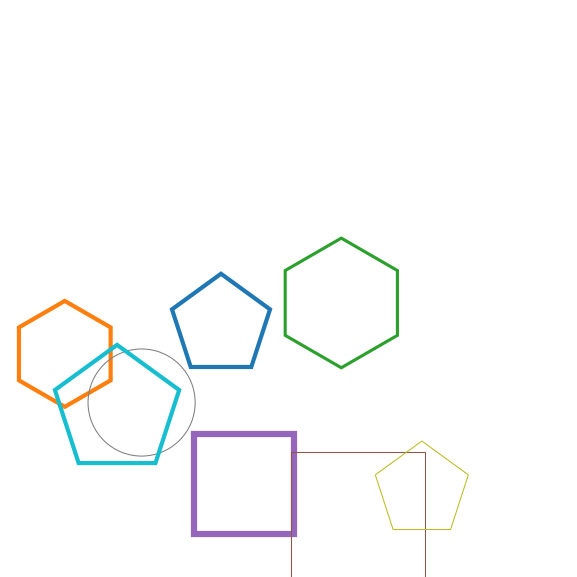[{"shape": "pentagon", "thickness": 2, "radius": 0.45, "center": [0.383, 0.436]}, {"shape": "hexagon", "thickness": 2, "radius": 0.46, "center": [0.112, 0.386]}, {"shape": "hexagon", "thickness": 1.5, "radius": 0.56, "center": [0.591, 0.475]}, {"shape": "square", "thickness": 3, "radius": 0.43, "center": [0.423, 0.161]}, {"shape": "square", "thickness": 0.5, "radius": 0.58, "center": [0.62, 0.1]}, {"shape": "circle", "thickness": 0.5, "radius": 0.46, "center": [0.245, 0.302]}, {"shape": "pentagon", "thickness": 0.5, "radius": 0.42, "center": [0.73, 0.151]}, {"shape": "pentagon", "thickness": 2, "radius": 0.57, "center": [0.203, 0.289]}]